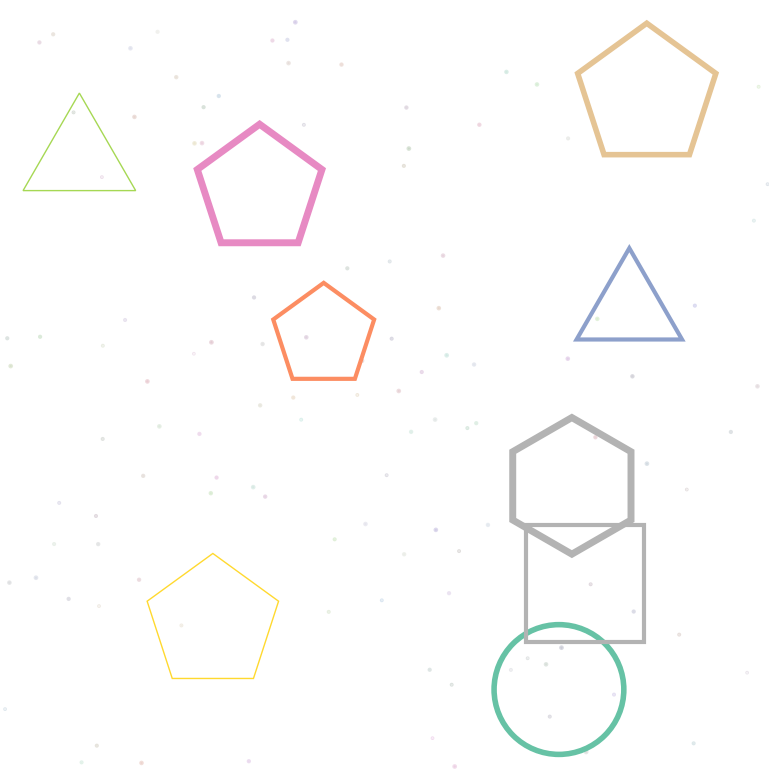[{"shape": "circle", "thickness": 2, "radius": 0.42, "center": [0.726, 0.105]}, {"shape": "pentagon", "thickness": 1.5, "radius": 0.34, "center": [0.42, 0.564]}, {"shape": "triangle", "thickness": 1.5, "radius": 0.4, "center": [0.817, 0.599]}, {"shape": "pentagon", "thickness": 2.5, "radius": 0.43, "center": [0.337, 0.754]}, {"shape": "triangle", "thickness": 0.5, "radius": 0.42, "center": [0.103, 0.795]}, {"shape": "pentagon", "thickness": 0.5, "radius": 0.45, "center": [0.276, 0.191]}, {"shape": "pentagon", "thickness": 2, "radius": 0.47, "center": [0.84, 0.875]}, {"shape": "square", "thickness": 1.5, "radius": 0.38, "center": [0.76, 0.242]}, {"shape": "hexagon", "thickness": 2.5, "radius": 0.44, "center": [0.743, 0.369]}]